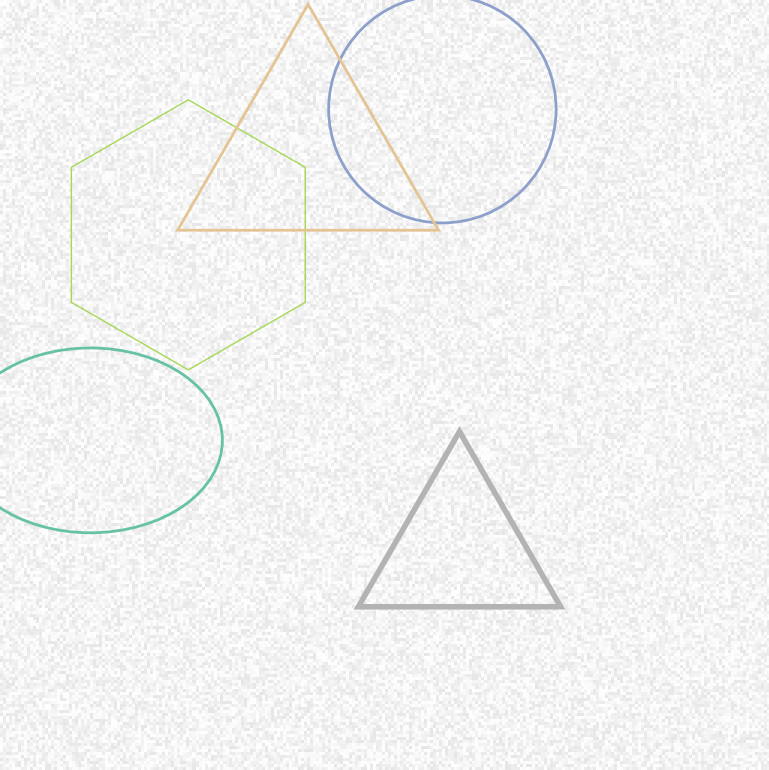[{"shape": "oval", "thickness": 1, "radius": 0.86, "center": [0.117, 0.428]}, {"shape": "circle", "thickness": 1, "radius": 0.74, "center": [0.575, 0.858]}, {"shape": "hexagon", "thickness": 0.5, "radius": 0.88, "center": [0.245, 0.695]}, {"shape": "triangle", "thickness": 1, "radius": 0.98, "center": [0.4, 0.799]}, {"shape": "triangle", "thickness": 2, "radius": 0.76, "center": [0.597, 0.288]}]